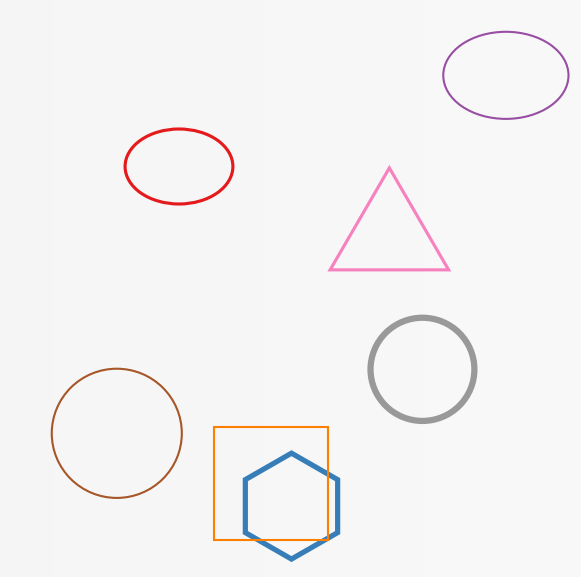[{"shape": "oval", "thickness": 1.5, "radius": 0.46, "center": [0.308, 0.711]}, {"shape": "hexagon", "thickness": 2.5, "radius": 0.46, "center": [0.501, 0.123]}, {"shape": "oval", "thickness": 1, "radius": 0.54, "center": [0.87, 0.869]}, {"shape": "square", "thickness": 1, "radius": 0.49, "center": [0.466, 0.162]}, {"shape": "circle", "thickness": 1, "radius": 0.56, "center": [0.201, 0.249]}, {"shape": "triangle", "thickness": 1.5, "radius": 0.59, "center": [0.67, 0.591]}, {"shape": "circle", "thickness": 3, "radius": 0.45, "center": [0.727, 0.36]}]